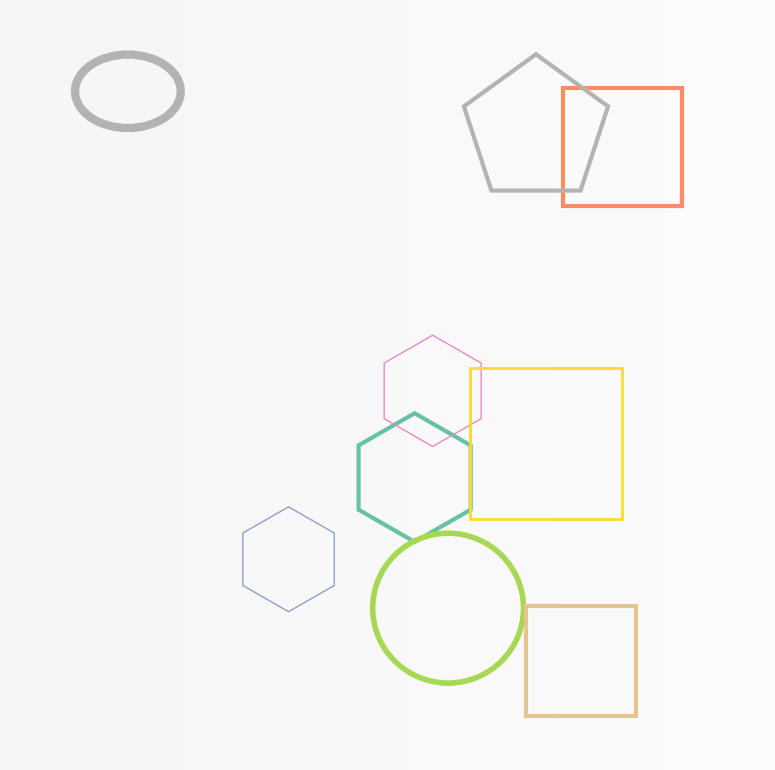[{"shape": "hexagon", "thickness": 1.5, "radius": 0.42, "center": [0.535, 0.38]}, {"shape": "square", "thickness": 1.5, "radius": 0.39, "center": [0.803, 0.809]}, {"shape": "hexagon", "thickness": 0.5, "radius": 0.34, "center": [0.372, 0.274]}, {"shape": "hexagon", "thickness": 0.5, "radius": 0.36, "center": [0.558, 0.492]}, {"shape": "circle", "thickness": 2, "radius": 0.49, "center": [0.578, 0.21]}, {"shape": "square", "thickness": 1, "radius": 0.49, "center": [0.705, 0.425]}, {"shape": "square", "thickness": 1.5, "radius": 0.36, "center": [0.75, 0.142]}, {"shape": "oval", "thickness": 3, "radius": 0.34, "center": [0.165, 0.881]}, {"shape": "pentagon", "thickness": 1.5, "radius": 0.49, "center": [0.692, 0.832]}]